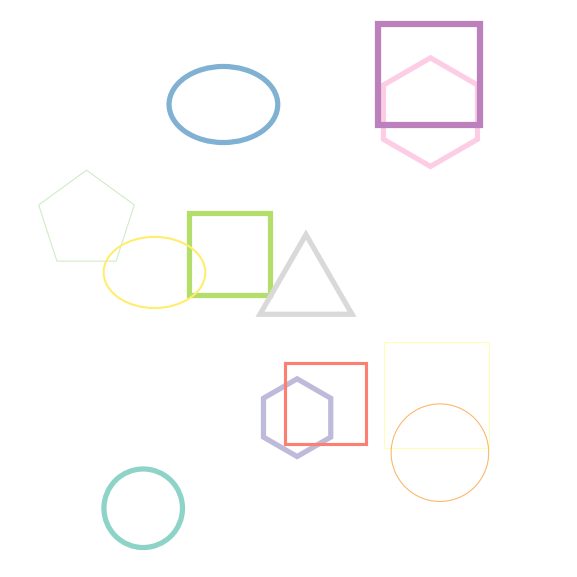[{"shape": "circle", "thickness": 2.5, "radius": 0.34, "center": [0.248, 0.119]}, {"shape": "square", "thickness": 0.5, "radius": 0.46, "center": [0.756, 0.315]}, {"shape": "hexagon", "thickness": 2.5, "radius": 0.34, "center": [0.514, 0.276]}, {"shape": "square", "thickness": 1.5, "radius": 0.35, "center": [0.564, 0.301]}, {"shape": "oval", "thickness": 2.5, "radius": 0.47, "center": [0.387, 0.818]}, {"shape": "circle", "thickness": 0.5, "radius": 0.42, "center": [0.762, 0.215]}, {"shape": "square", "thickness": 2.5, "radius": 0.35, "center": [0.398, 0.559]}, {"shape": "hexagon", "thickness": 2.5, "radius": 0.47, "center": [0.745, 0.805]}, {"shape": "triangle", "thickness": 2.5, "radius": 0.46, "center": [0.53, 0.501]}, {"shape": "square", "thickness": 3, "radius": 0.44, "center": [0.743, 0.87]}, {"shape": "pentagon", "thickness": 0.5, "radius": 0.44, "center": [0.15, 0.617]}, {"shape": "oval", "thickness": 1, "radius": 0.44, "center": [0.267, 0.527]}]